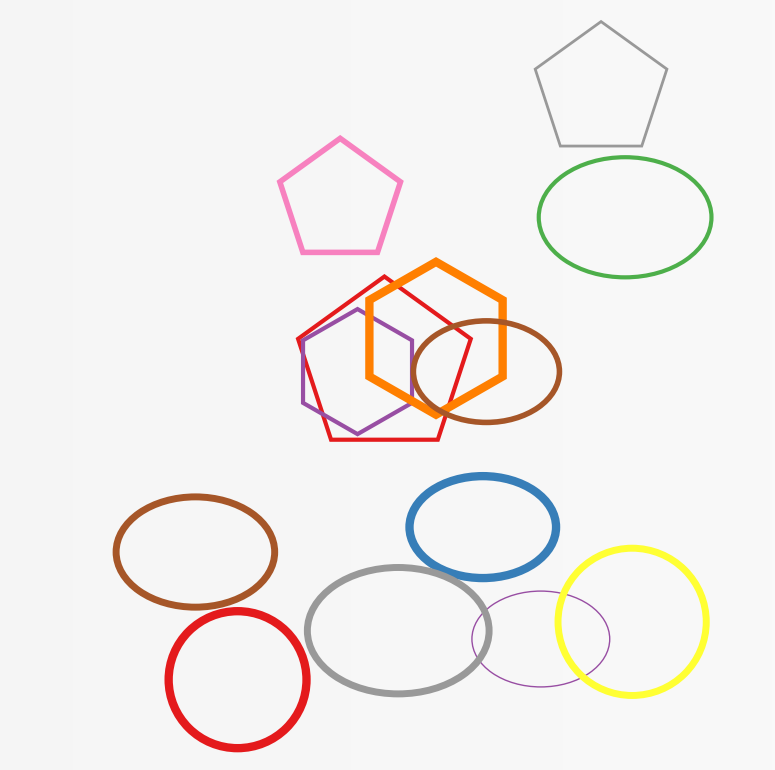[{"shape": "pentagon", "thickness": 1.5, "radius": 0.59, "center": [0.496, 0.524]}, {"shape": "circle", "thickness": 3, "radius": 0.44, "center": [0.307, 0.117]}, {"shape": "oval", "thickness": 3, "radius": 0.47, "center": [0.623, 0.315]}, {"shape": "oval", "thickness": 1.5, "radius": 0.56, "center": [0.807, 0.718]}, {"shape": "oval", "thickness": 0.5, "radius": 0.44, "center": [0.698, 0.17]}, {"shape": "hexagon", "thickness": 1.5, "radius": 0.41, "center": [0.461, 0.517]}, {"shape": "hexagon", "thickness": 3, "radius": 0.5, "center": [0.563, 0.561]}, {"shape": "circle", "thickness": 2.5, "radius": 0.48, "center": [0.816, 0.192]}, {"shape": "oval", "thickness": 2, "radius": 0.47, "center": [0.628, 0.517]}, {"shape": "oval", "thickness": 2.5, "radius": 0.51, "center": [0.252, 0.283]}, {"shape": "pentagon", "thickness": 2, "radius": 0.41, "center": [0.439, 0.738]}, {"shape": "pentagon", "thickness": 1, "radius": 0.45, "center": [0.776, 0.883]}, {"shape": "oval", "thickness": 2.5, "radius": 0.59, "center": [0.514, 0.181]}]